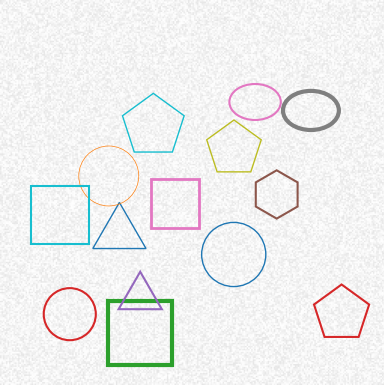[{"shape": "circle", "thickness": 1, "radius": 0.42, "center": [0.607, 0.339]}, {"shape": "triangle", "thickness": 1, "radius": 0.4, "center": [0.31, 0.394]}, {"shape": "circle", "thickness": 0.5, "radius": 0.39, "center": [0.283, 0.543]}, {"shape": "square", "thickness": 3, "radius": 0.42, "center": [0.364, 0.134]}, {"shape": "pentagon", "thickness": 1.5, "radius": 0.38, "center": [0.887, 0.186]}, {"shape": "circle", "thickness": 1.5, "radius": 0.34, "center": [0.181, 0.184]}, {"shape": "triangle", "thickness": 1.5, "radius": 0.32, "center": [0.364, 0.229]}, {"shape": "hexagon", "thickness": 1.5, "radius": 0.31, "center": [0.719, 0.495]}, {"shape": "oval", "thickness": 1.5, "radius": 0.33, "center": [0.663, 0.735]}, {"shape": "square", "thickness": 2, "radius": 0.32, "center": [0.454, 0.472]}, {"shape": "oval", "thickness": 3, "radius": 0.36, "center": [0.808, 0.713]}, {"shape": "pentagon", "thickness": 1, "radius": 0.37, "center": [0.608, 0.614]}, {"shape": "pentagon", "thickness": 1, "radius": 0.42, "center": [0.398, 0.673]}, {"shape": "square", "thickness": 1.5, "radius": 0.38, "center": [0.156, 0.442]}]